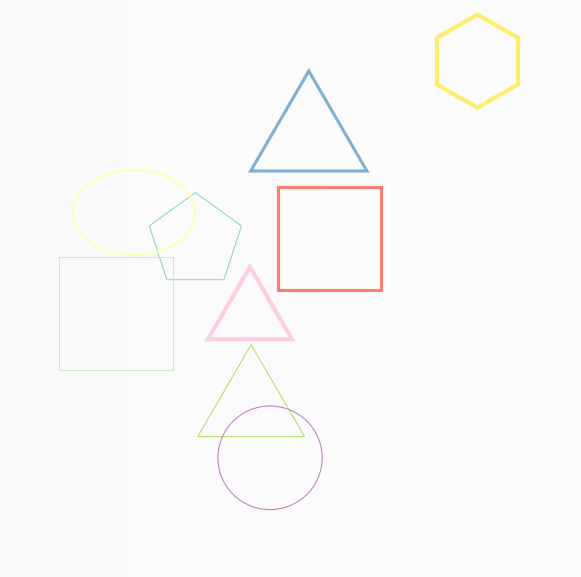[{"shape": "pentagon", "thickness": 0.5, "radius": 0.42, "center": [0.336, 0.582]}, {"shape": "oval", "thickness": 1, "radius": 0.53, "center": [0.231, 0.631]}, {"shape": "square", "thickness": 1.5, "radius": 0.45, "center": [0.567, 0.586]}, {"shape": "triangle", "thickness": 1.5, "radius": 0.58, "center": [0.531, 0.761]}, {"shape": "triangle", "thickness": 0.5, "radius": 0.53, "center": [0.432, 0.296]}, {"shape": "triangle", "thickness": 2, "radius": 0.42, "center": [0.43, 0.453]}, {"shape": "circle", "thickness": 0.5, "radius": 0.45, "center": [0.465, 0.206]}, {"shape": "square", "thickness": 0.5, "radius": 0.49, "center": [0.2, 0.457]}, {"shape": "hexagon", "thickness": 2, "radius": 0.4, "center": [0.821, 0.893]}]